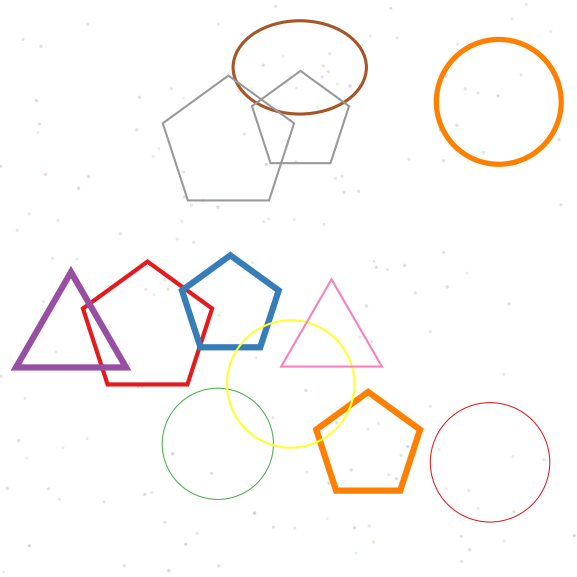[{"shape": "pentagon", "thickness": 2, "radius": 0.59, "center": [0.255, 0.429]}, {"shape": "circle", "thickness": 0.5, "radius": 0.52, "center": [0.849, 0.199]}, {"shape": "pentagon", "thickness": 3, "radius": 0.44, "center": [0.399, 0.469]}, {"shape": "circle", "thickness": 0.5, "radius": 0.48, "center": [0.377, 0.231]}, {"shape": "triangle", "thickness": 3, "radius": 0.55, "center": [0.123, 0.418]}, {"shape": "pentagon", "thickness": 3, "radius": 0.47, "center": [0.637, 0.226]}, {"shape": "circle", "thickness": 2.5, "radius": 0.54, "center": [0.864, 0.823]}, {"shape": "circle", "thickness": 1, "radius": 0.55, "center": [0.503, 0.334]}, {"shape": "oval", "thickness": 1.5, "radius": 0.58, "center": [0.519, 0.882]}, {"shape": "triangle", "thickness": 1, "radius": 0.5, "center": [0.574, 0.415]}, {"shape": "pentagon", "thickness": 1, "radius": 0.6, "center": [0.396, 0.749]}, {"shape": "pentagon", "thickness": 1, "radius": 0.44, "center": [0.52, 0.788]}]